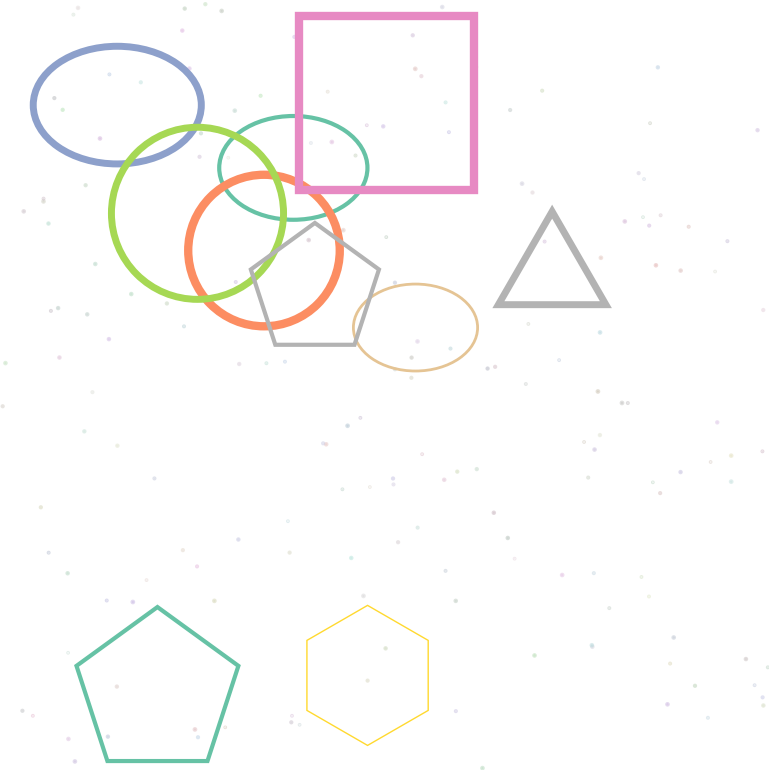[{"shape": "oval", "thickness": 1.5, "radius": 0.48, "center": [0.381, 0.782]}, {"shape": "pentagon", "thickness": 1.5, "radius": 0.55, "center": [0.204, 0.101]}, {"shape": "circle", "thickness": 3, "radius": 0.49, "center": [0.343, 0.675]}, {"shape": "oval", "thickness": 2.5, "radius": 0.55, "center": [0.152, 0.864]}, {"shape": "square", "thickness": 3, "radius": 0.57, "center": [0.502, 0.866]}, {"shape": "circle", "thickness": 2.5, "radius": 0.56, "center": [0.256, 0.723]}, {"shape": "hexagon", "thickness": 0.5, "radius": 0.45, "center": [0.477, 0.123]}, {"shape": "oval", "thickness": 1, "radius": 0.4, "center": [0.54, 0.575]}, {"shape": "triangle", "thickness": 2.5, "radius": 0.4, "center": [0.717, 0.645]}, {"shape": "pentagon", "thickness": 1.5, "radius": 0.44, "center": [0.409, 0.623]}]